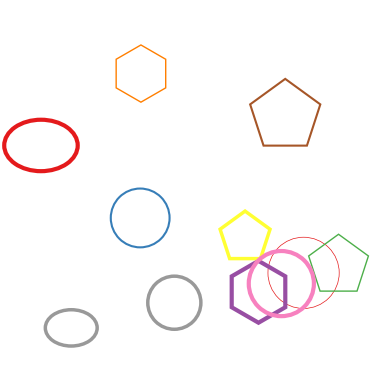[{"shape": "circle", "thickness": 0.5, "radius": 0.46, "center": [0.789, 0.291]}, {"shape": "oval", "thickness": 3, "radius": 0.48, "center": [0.106, 0.622]}, {"shape": "circle", "thickness": 1.5, "radius": 0.38, "center": [0.364, 0.434]}, {"shape": "pentagon", "thickness": 1, "radius": 0.41, "center": [0.879, 0.31]}, {"shape": "hexagon", "thickness": 3, "radius": 0.4, "center": [0.671, 0.242]}, {"shape": "hexagon", "thickness": 1, "radius": 0.37, "center": [0.366, 0.809]}, {"shape": "pentagon", "thickness": 2.5, "radius": 0.34, "center": [0.637, 0.383]}, {"shape": "pentagon", "thickness": 1.5, "radius": 0.48, "center": [0.741, 0.699]}, {"shape": "circle", "thickness": 3, "radius": 0.42, "center": [0.731, 0.263]}, {"shape": "circle", "thickness": 2.5, "radius": 0.34, "center": [0.453, 0.214]}, {"shape": "oval", "thickness": 2.5, "radius": 0.34, "center": [0.185, 0.148]}]